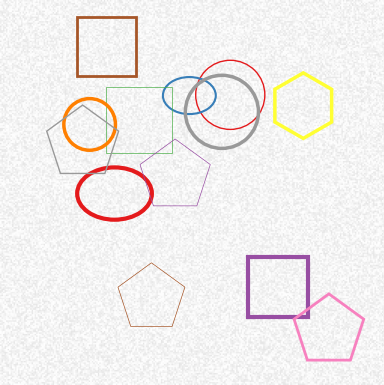[{"shape": "circle", "thickness": 1, "radius": 0.45, "center": [0.598, 0.754]}, {"shape": "oval", "thickness": 3, "radius": 0.49, "center": [0.297, 0.497]}, {"shape": "oval", "thickness": 1.5, "radius": 0.34, "center": [0.492, 0.752]}, {"shape": "square", "thickness": 0.5, "radius": 0.43, "center": [0.361, 0.688]}, {"shape": "square", "thickness": 3, "radius": 0.39, "center": [0.723, 0.255]}, {"shape": "pentagon", "thickness": 0.5, "radius": 0.48, "center": [0.455, 0.543]}, {"shape": "circle", "thickness": 2.5, "radius": 0.34, "center": [0.233, 0.677]}, {"shape": "hexagon", "thickness": 2.5, "radius": 0.43, "center": [0.788, 0.726]}, {"shape": "square", "thickness": 2, "radius": 0.38, "center": [0.275, 0.878]}, {"shape": "pentagon", "thickness": 0.5, "radius": 0.46, "center": [0.393, 0.226]}, {"shape": "pentagon", "thickness": 2, "radius": 0.48, "center": [0.854, 0.142]}, {"shape": "circle", "thickness": 2.5, "radius": 0.47, "center": [0.576, 0.71]}, {"shape": "pentagon", "thickness": 1, "radius": 0.49, "center": [0.215, 0.629]}]